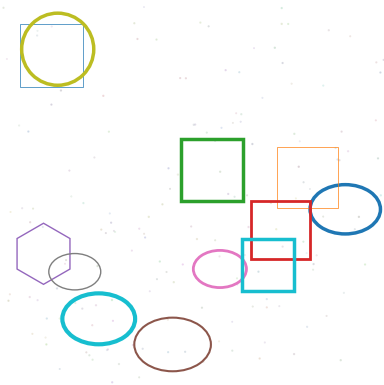[{"shape": "oval", "thickness": 2.5, "radius": 0.46, "center": [0.897, 0.456]}, {"shape": "square", "thickness": 0.5, "radius": 0.41, "center": [0.133, 0.856]}, {"shape": "square", "thickness": 0.5, "radius": 0.4, "center": [0.798, 0.54]}, {"shape": "square", "thickness": 2.5, "radius": 0.4, "center": [0.55, 0.558]}, {"shape": "square", "thickness": 2, "radius": 0.38, "center": [0.729, 0.403]}, {"shape": "hexagon", "thickness": 1, "radius": 0.4, "center": [0.113, 0.341]}, {"shape": "oval", "thickness": 1.5, "radius": 0.5, "center": [0.448, 0.105]}, {"shape": "oval", "thickness": 2, "radius": 0.35, "center": [0.571, 0.301]}, {"shape": "oval", "thickness": 1, "radius": 0.34, "center": [0.194, 0.294]}, {"shape": "circle", "thickness": 2.5, "radius": 0.47, "center": [0.15, 0.872]}, {"shape": "oval", "thickness": 3, "radius": 0.47, "center": [0.256, 0.172]}, {"shape": "square", "thickness": 2.5, "radius": 0.34, "center": [0.697, 0.312]}]